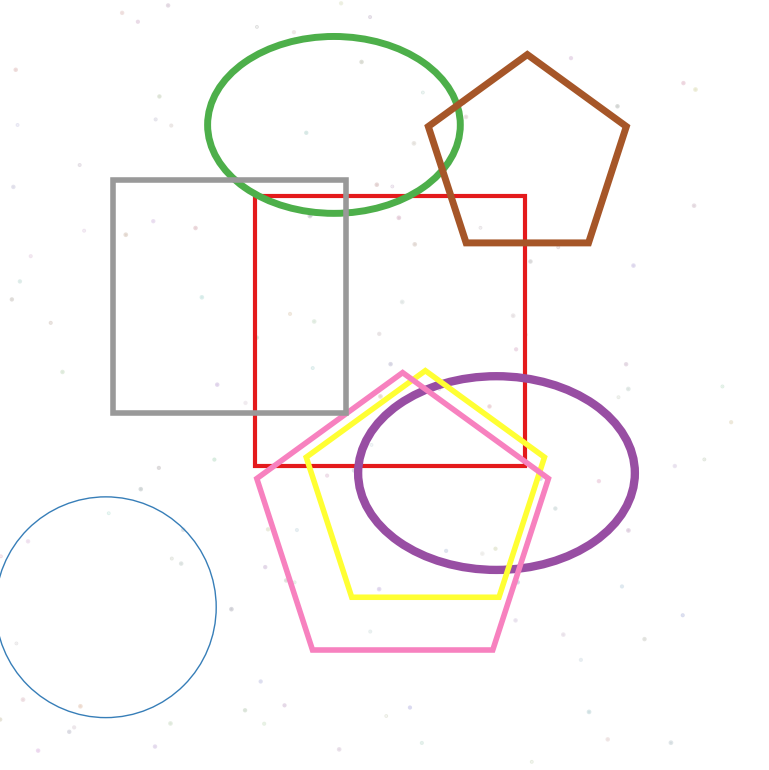[{"shape": "square", "thickness": 1.5, "radius": 0.88, "center": [0.507, 0.57]}, {"shape": "circle", "thickness": 0.5, "radius": 0.72, "center": [0.137, 0.211]}, {"shape": "oval", "thickness": 2.5, "radius": 0.82, "center": [0.434, 0.838]}, {"shape": "oval", "thickness": 3, "radius": 0.9, "center": [0.645, 0.386]}, {"shape": "pentagon", "thickness": 2, "radius": 0.81, "center": [0.552, 0.356]}, {"shape": "pentagon", "thickness": 2.5, "radius": 0.68, "center": [0.685, 0.794]}, {"shape": "pentagon", "thickness": 2, "radius": 1.0, "center": [0.523, 0.317]}, {"shape": "square", "thickness": 2, "radius": 0.76, "center": [0.298, 0.615]}]